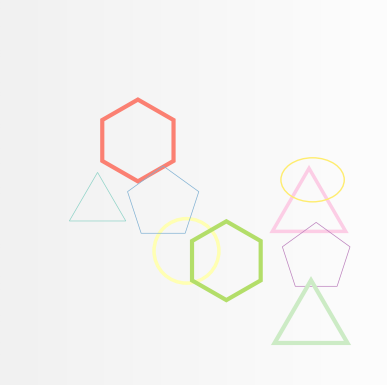[{"shape": "triangle", "thickness": 0.5, "radius": 0.42, "center": [0.252, 0.468]}, {"shape": "circle", "thickness": 2.5, "radius": 0.42, "center": [0.481, 0.348]}, {"shape": "hexagon", "thickness": 3, "radius": 0.53, "center": [0.356, 0.635]}, {"shape": "pentagon", "thickness": 0.5, "radius": 0.48, "center": [0.421, 0.472]}, {"shape": "hexagon", "thickness": 3, "radius": 0.51, "center": [0.584, 0.323]}, {"shape": "triangle", "thickness": 2.5, "radius": 0.55, "center": [0.797, 0.454]}, {"shape": "pentagon", "thickness": 0.5, "radius": 0.46, "center": [0.816, 0.331]}, {"shape": "triangle", "thickness": 3, "radius": 0.54, "center": [0.803, 0.163]}, {"shape": "oval", "thickness": 1, "radius": 0.41, "center": [0.807, 0.533]}]